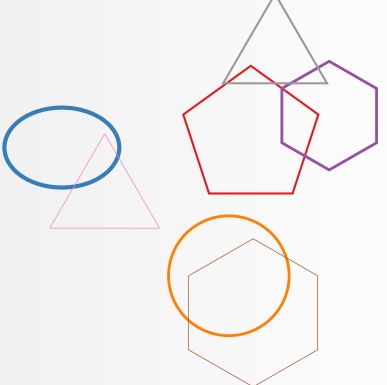[{"shape": "pentagon", "thickness": 1.5, "radius": 0.92, "center": [0.647, 0.646]}, {"shape": "oval", "thickness": 3, "radius": 0.74, "center": [0.16, 0.617]}, {"shape": "hexagon", "thickness": 2, "radius": 0.71, "center": [0.85, 0.7]}, {"shape": "circle", "thickness": 2, "radius": 0.78, "center": [0.591, 0.284]}, {"shape": "hexagon", "thickness": 0.5, "radius": 0.96, "center": [0.653, 0.188]}, {"shape": "triangle", "thickness": 0.5, "radius": 0.82, "center": [0.27, 0.489]}, {"shape": "triangle", "thickness": 1.5, "radius": 0.77, "center": [0.71, 0.861]}]